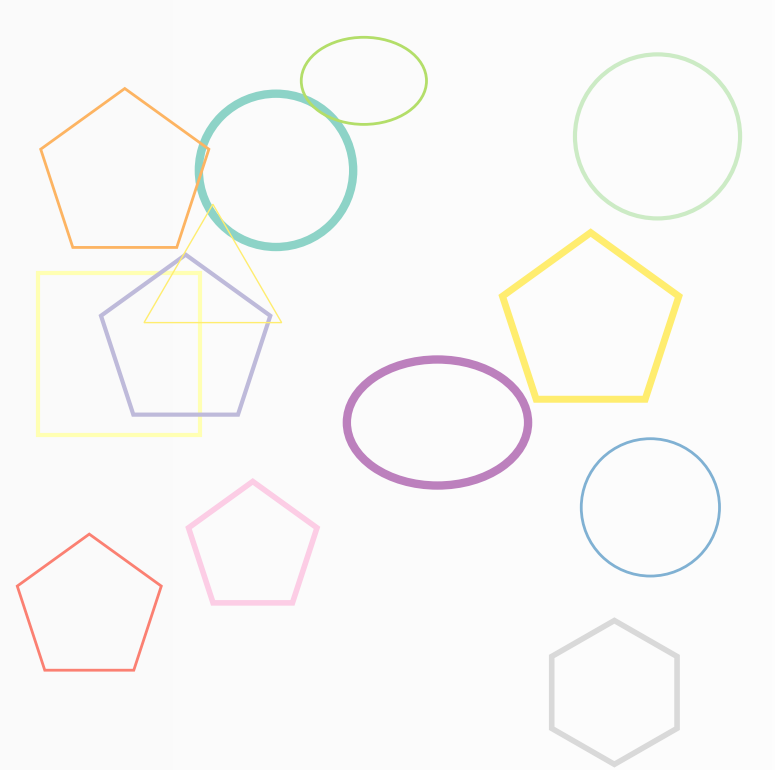[{"shape": "circle", "thickness": 3, "radius": 0.5, "center": [0.356, 0.779]}, {"shape": "square", "thickness": 1.5, "radius": 0.53, "center": [0.154, 0.54]}, {"shape": "pentagon", "thickness": 1.5, "radius": 0.57, "center": [0.24, 0.554]}, {"shape": "pentagon", "thickness": 1, "radius": 0.49, "center": [0.115, 0.209]}, {"shape": "circle", "thickness": 1, "radius": 0.45, "center": [0.839, 0.341]}, {"shape": "pentagon", "thickness": 1, "radius": 0.57, "center": [0.161, 0.771]}, {"shape": "oval", "thickness": 1, "radius": 0.4, "center": [0.47, 0.895]}, {"shape": "pentagon", "thickness": 2, "radius": 0.44, "center": [0.326, 0.288]}, {"shape": "hexagon", "thickness": 2, "radius": 0.47, "center": [0.793, 0.101]}, {"shape": "oval", "thickness": 3, "radius": 0.58, "center": [0.564, 0.451]}, {"shape": "circle", "thickness": 1.5, "radius": 0.53, "center": [0.848, 0.823]}, {"shape": "triangle", "thickness": 0.5, "radius": 0.51, "center": [0.275, 0.632]}, {"shape": "pentagon", "thickness": 2.5, "radius": 0.6, "center": [0.762, 0.578]}]